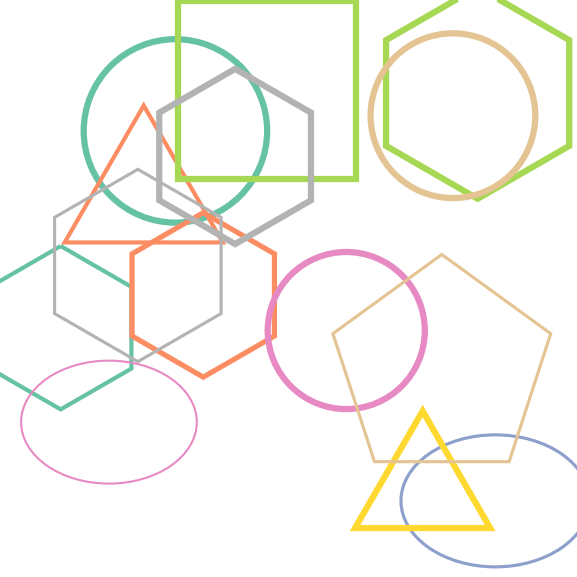[{"shape": "circle", "thickness": 3, "radius": 0.79, "center": [0.304, 0.772]}, {"shape": "hexagon", "thickness": 2, "radius": 0.71, "center": [0.105, 0.432]}, {"shape": "triangle", "thickness": 2, "radius": 0.79, "center": [0.249, 0.658]}, {"shape": "hexagon", "thickness": 2.5, "radius": 0.71, "center": [0.352, 0.488]}, {"shape": "oval", "thickness": 1.5, "radius": 0.82, "center": [0.858, 0.132]}, {"shape": "oval", "thickness": 1, "radius": 0.76, "center": [0.189, 0.268]}, {"shape": "circle", "thickness": 3, "radius": 0.68, "center": [0.6, 0.427]}, {"shape": "hexagon", "thickness": 3, "radius": 0.92, "center": [0.827, 0.838]}, {"shape": "square", "thickness": 3, "radius": 0.77, "center": [0.462, 0.844]}, {"shape": "triangle", "thickness": 3, "radius": 0.68, "center": [0.732, 0.152]}, {"shape": "circle", "thickness": 3, "radius": 0.71, "center": [0.784, 0.799]}, {"shape": "pentagon", "thickness": 1.5, "radius": 0.99, "center": [0.765, 0.36]}, {"shape": "hexagon", "thickness": 3, "radius": 0.76, "center": [0.407, 0.728]}, {"shape": "hexagon", "thickness": 1.5, "radius": 0.83, "center": [0.239, 0.539]}]